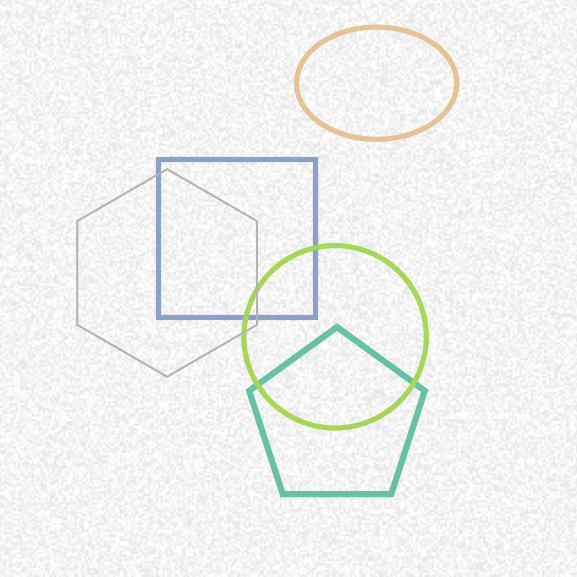[{"shape": "pentagon", "thickness": 3, "radius": 0.8, "center": [0.584, 0.273]}, {"shape": "square", "thickness": 2.5, "radius": 0.68, "center": [0.409, 0.587]}, {"shape": "circle", "thickness": 2.5, "radius": 0.79, "center": [0.58, 0.416]}, {"shape": "oval", "thickness": 2.5, "radius": 0.69, "center": [0.652, 0.855]}, {"shape": "hexagon", "thickness": 1, "radius": 0.9, "center": [0.289, 0.527]}]